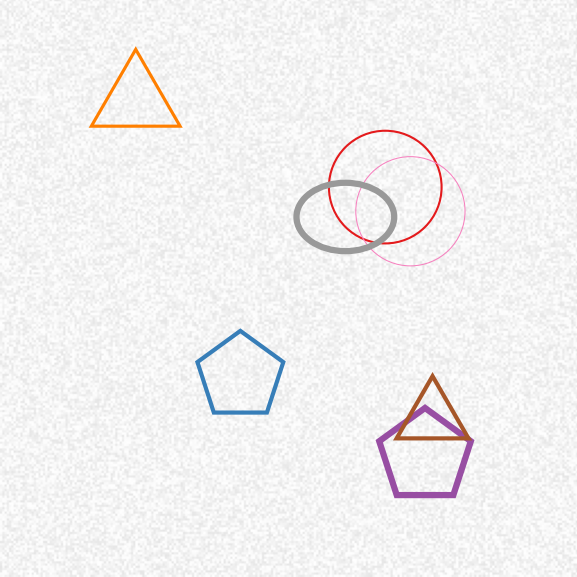[{"shape": "circle", "thickness": 1, "radius": 0.49, "center": [0.667, 0.675]}, {"shape": "pentagon", "thickness": 2, "radius": 0.39, "center": [0.416, 0.348]}, {"shape": "pentagon", "thickness": 3, "radius": 0.42, "center": [0.736, 0.209]}, {"shape": "triangle", "thickness": 1.5, "radius": 0.44, "center": [0.235, 0.825]}, {"shape": "triangle", "thickness": 2, "radius": 0.36, "center": [0.749, 0.276]}, {"shape": "circle", "thickness": 0.5, "radius": 0.47, "center": [0.711, 0.633]}, {"shape": "oval", "thickness": 3, "radius": 0.42, "center": [0.598, 0.623]}]